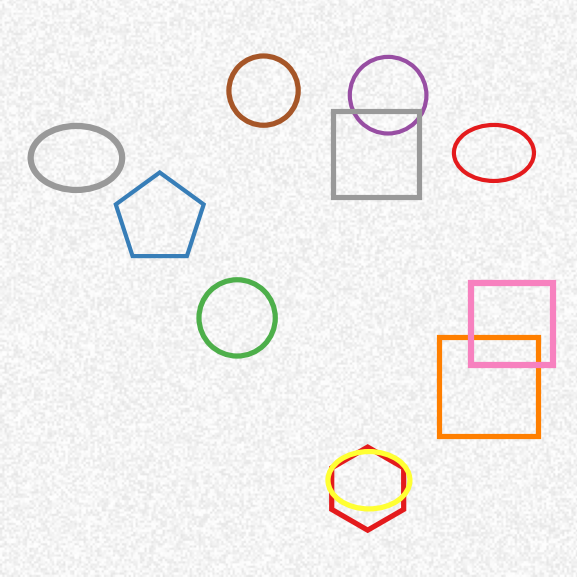[{"shape": "oval", "thickness": 2, "radius": 0.35, "center": [0.855, 0.734]}, {"shape": "hexagon", "thickness": 2.5, "radius": 0.36, "center": [0.637, 0.153]}, {"shape": "pentagon", "thickness": 2, "radius": 0.4, "center": [0.277, 0.62]}, {"shape": "circle", "thickness": 2.5, "radius": 0.33, "center": [0.411, 0.449]}, {"shape": "circle", "thickness": 2, "radius": 0.33, "center": [0.672, 0.834]}, {"shape": "square", "thickness": 2.5, "radius": 0.43, "center": [0.846, 0.33]}, {"shape": "oval", "thickness": 2.5, "radius": 0.35, "center": [0.639, 0.168]}, {"shape": "circle", "thickness": 2.5, "radius": 0.3, "center": [0.456, 0.842]}, {"shape": "square", "thickness": 3, "radius": 0.35, "center": [0.887, 0.438]}, {"shape": "oval", "thickness": 3, "radius": 0.4, "center": [0.132, 0.726]}, {"shape": "square", "thickness": 2.5, "radius": 0.37, "center": [0.651, 0.732]}]